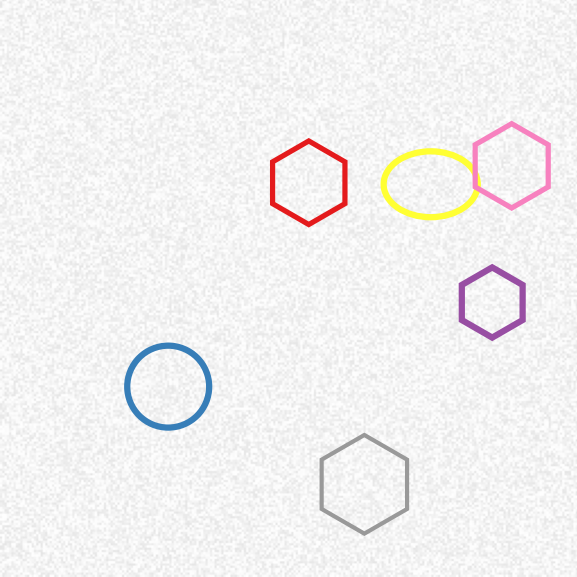[{"shape": "hexagon", "thickness": 2.5, "radius": 0.36, "center": [0.535, 0.683]}, {"shape": "circle", "thickness": 3, "radius": 0.35, "center": [0.291, 0.33]}, {"shape": "hexagon", "thickness": 3, "radius": 0.3, "center": [0.852, 0.475]}, {"shape": "oval", "thickness": 3, "radius": 0.41, "center": [0.746, 0.68]}, {"shape": "hexagon", "thickness": 2.5, "radius": 0.37, "center": [0.886, 0.712]}, {"shape": "hexagon", "thickness": 2, "radius": 0.43, "center": [0.631, 0.161]}]